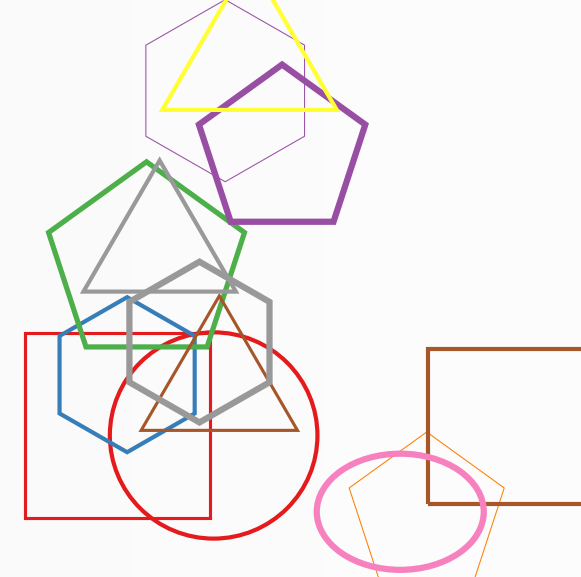[{"shape": "circle", "thickness": 2, "radius": 0.89, "center": [0.368, 0.245]}, {"shape": "square", "thickness": 1.5, "radius": 0.8, "center": [0.202, 0.263]}, {"shape": "hexagon", "thickness": 2, "radius": 0.67, "center": [0.219, 0.35]}, {"shape": "pentagon", "thickness": 2.5, "radius": 0.89, "center": [0.252, 0.542]}, {"shape": "hexagon", "thickness": 0.5, "radius": 0.79, "center": [0.387, 0.842]}, {"shape": "pentagon", "thickness": 3, "radius": 0.75, "center": [0.485, 0.737]}, {"shape": "pentagon", "thickness": 0.5, "radius": 0.7, "center": [0.734, 0.111]}, {"shape": "triangle", "thickness": 2, "radius": 0.87, "center": [0.429, 0.895]}, {"shape": "triangle", "thickness": 1.5, "radius": 0.78, "center": [0.377, 0.332]}, {"shape": "square", "thickness": 2, "radius": 0.67, "center": [0.87, 0.261]}, {"shape": "oval", "thickness": 3, "radius": 0.72, "center": [0.689, 0.113]}, {"shape": "hexagon", "thickness": 3, "radius": 0.7, "center": [0.343, 0.407]}, {"shape": "triangle", "thickness": 2, "radius": 0.76, "center": [0.275, 0.57]}]